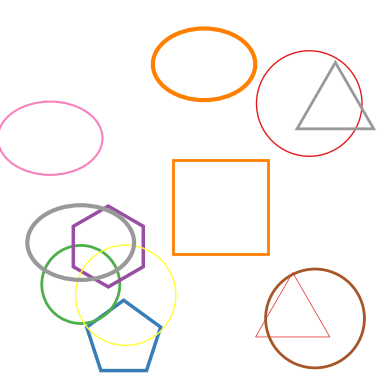[{"shape": "triangle", "thickness": 0.5, "radius": 0.56, "center": [0.76, 0.181]}, {"shape": "circle", "thickness": 1, "radius": 0.69, "center": [0.803, 0.731]}, {"shape": "pentagon", "thickness": 2.5, "radius": 0.5, "center": [0.321, 0.119]}, {"shape": "circle", "thickness": 2, "radius": 0.51, "center": [0.21, 0.261]}, {"shape": "hexagon", "thickness": 2.5, "radius": 0.52, "center": [0.281, 0.36]}, {"shape": "oval", "thickness": 3, "radius": 0.66, "center": [0.53, 0.833]}, {"shape": "square", "thickness": 2, "radius": 0.62, "center": [0.572, 0.462]}, {"shape": "circle", "thickness": 1, "radius": 0.65, "center": [0.326, 0.233]}, {"shape": "circle", "thickness": 2, "radius": 0.64, "center": [0.818, 0.173]}, {"shape": "oval", "thickness": 1.5, "radius": 0.68, "center": [0.13, 0.641]}, {"shape": "oval", "thickness": 3, "radius": 0.69, "center": [0.21, 0.37]}, {"shape": "triangle", "thickness": 2, "radius": 0.57, "center": [0.871, 0.723]}]